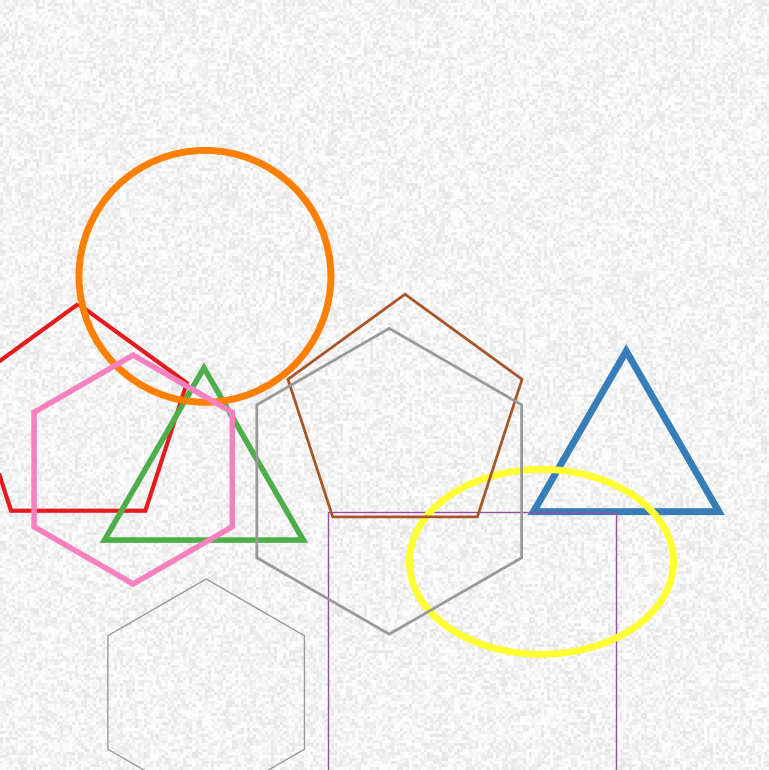[{"shape": "pentagon", "thickness": 1.5, "radius": 0.74, "center": [0.102, 0.457]}, {"shape": "triangle", "thickness": 2.5, "radius": 0.69, "center": [0.813, 0.405]}, {"shape": "triangle", "thickness": 2, "radius": 0.75, "center": [0.265, 0.373]}, {"shape": "square", "thickness": 0.5, "radius": 0.93, "center": [0.613, 0.149]}, {"shape": "circle", "thickness": 2.5, "radius": 0.82, "center": [0.266, 0.641]}, {"shape": "oval", "thickness": 2.5, "radius": 0.86, "center": [0.703, 0.27]}, {"shape": "pentagon", "thickness": 1, "radius": 0.8, "center": [0.526, 0.458]}, {"shape": "hexagon", "thickness": 2, "radius": 0.74, "center": [0.173, 0.39]}, {"shape": "hexagon", "thickness": 1, "radius": 0.99, "center": [0.506, 0.375]}, {"shape": "hexagon", "thickness": 0.5, "radius": 0.74, "center": [0.268, 0.101]}]